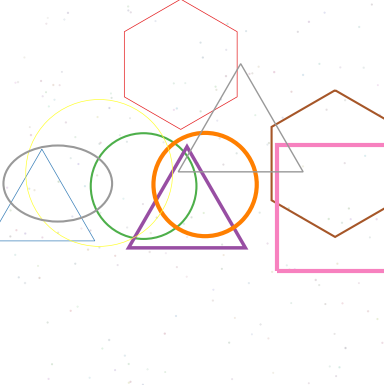[{"shape": "hexagon", "thickness": 0.5, "radius": 0.85, "center": [0.469, 0.833]}, {"shape": "triangle", "thickness": 0.5, "radius": 0.79, "center": [0.109, 0.454]}, {"shape": "circle", "thickness": 1.5, "radius": 0.69, "center": [0.373, 0.517]}, {"shape": "triangle", "thickness": 2.5, "radius": 0.88, "center": [0.486, 0.444]}, {"shape": "circle", "thickness": 3, "radius": 0.67, "center": [0.533, 0.521]}, {"shape": "circle", "thickness": 0.5, "radius": 0.95, "center": [0.258, 0.551]}, {"shape": "hexagon", "thickness": 1.5, "radius": 0.95, "center": [0.87, 0.575]}, {"shape": "square", "thickness": 3, "radius": 0.81, "center": [0.881, 0.46]}, {"shape": "triangle", "thickness": 1, "radius": 0.94, "center": [0.625, 0.647]}, {"shape": "oval", "thickness": 1.5, "radius": 0.71, "center": [0.15, 0.523]}]